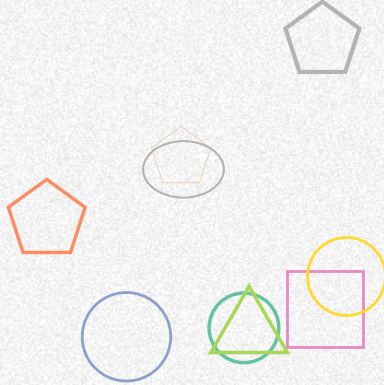[{"shape": "circle", "thickness": 2.5, "radius": 0.45, "center": [0.634, 0.148]}, {"shape": "pentagon", "thickness": 2.5, "radius": 0.52, "center": [0.121, 0.429]}, {"shape": "circle", "thickness": 2, "radius": 0.57, "center": [0.328, 0.125]}, {"shape": "square", "thickness": 2, "radius": 0.49, "center": [0.844, 0.198]}, {"shape": "triangle", "thickness": 2.5, "radius": 0.57, "center": [0.647, 0.142]}, {"shape": "circle", "thickness": 2, "radius": 0.51, "center": [0.9, 0.282]}, {"shape": "pentagon", "thickness": 0.5, "radius": 0.4, "center": [0.471, 0.591]}, {"shape": "oval", "thickness": 1.5, "radius": 0.52, "center": [0.477, 0.56]}, {"shape": "pentagon", "thickness": 3, "radius": 0.51, "center": [0.837, 0.895]}]